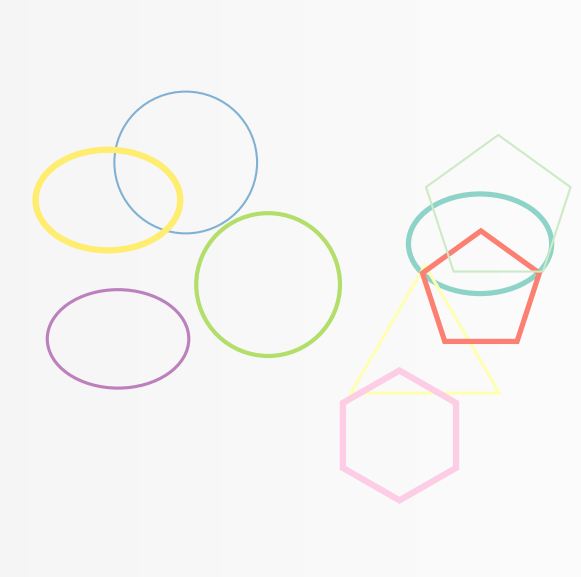[{"shape": "oval", "thickness": 2.5, "radius": 0.62, "center": [0.826, 0.577]}, {"shape": "triangle", "thickness": 1.5, "radius": 0.74, "center": [0.731, 0.392]}, {"shape": "pentagon", "thickness": 2.5, "radius": 0.53, "center": [0.827, 0.494]}, {"shape": "circle", "thickness": 1, "radius": 0.61, "center": [0.32, 0.718]}, {"shape": "circle", "thickness": 2, "radius": 0.62, "center": [0.461, 0.506]}, {"shape": "hexagon", "thickness": 3, "radius": 0.56, "center": [0.687, 0.245]}, {"shape": "oval", "thickness": 1.5, "radius": 0.61, "center": [0.203, 0.412]}, {"shape": "pentagon", "thickness": 1, "radius": 0.65, "center": [0.857, 0.635]}, {"shape": "oval", "thickness": 3, "radius": 0.62, "center": [0.186, 0.653]}]